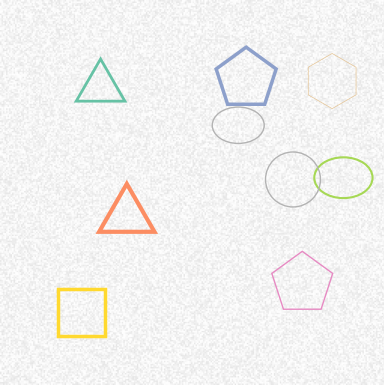[{"shape": "triangle", "thickness": 2, "radius": 0.37, "center": [0.261, 0.774]}, {"shape": "triangle", "thickness": 3, "radius": 0.42, "center": [0.329, 0.439]}, {"shape": "pentagon", "thickness": 2.5, "radius": 0.41, "center": [0.639, 0.795]}, {"shape": "pentagon", "thickness": 1, "radius": 0.42, "center": [0.785, 0.264]}, {"shape": "oval", "thickness": 1.5, "radius": 0.38, "center": [0.892, 0.538]}, {"shape": "square", "thickness": 2.5, "radius": 0.3, "center": [0.211, 0.188]}, {"shape": "hexagon", "thickness": 0.5, "radius": 0.36, "center": [0.863, 0.789]}, {"shape": "circle", "thickness": 1, "radius": 0.36, "center": [0.761, 0.534]}, {"shape": "oval", "thickness": 1, "radius": 0.34, "center": [0.619, 0.675]}]